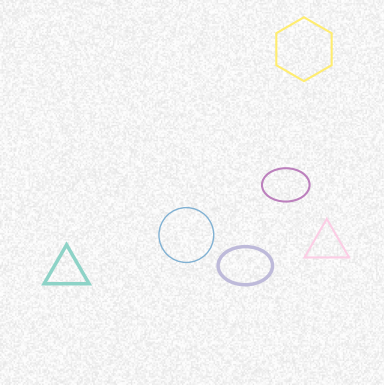[{"shape": "triangle", "thickness": 2.5, "radius": 0.34, "center": [0.173, 0.297]}, {"shape": "oval", "thickness": 2.5, "radius": 0.35, "center": [0.637, 0.31]}, {"shape": "circle", "thickness": 1, "radius": 0.36, "center": [0.484, 0.39]}, {"shape": "triangle", "thickness": 1.5, "radius": 0.33, "center": [0.849, 0.365]}, {"shape": "oval", "thickness": 1.5, "radius": 0.31, "center": [0.742, 0.52]}, {"shape": "hexagon", "thickness": 1.5, "radius": 0.42, "center": [0.79, 0.872]}]